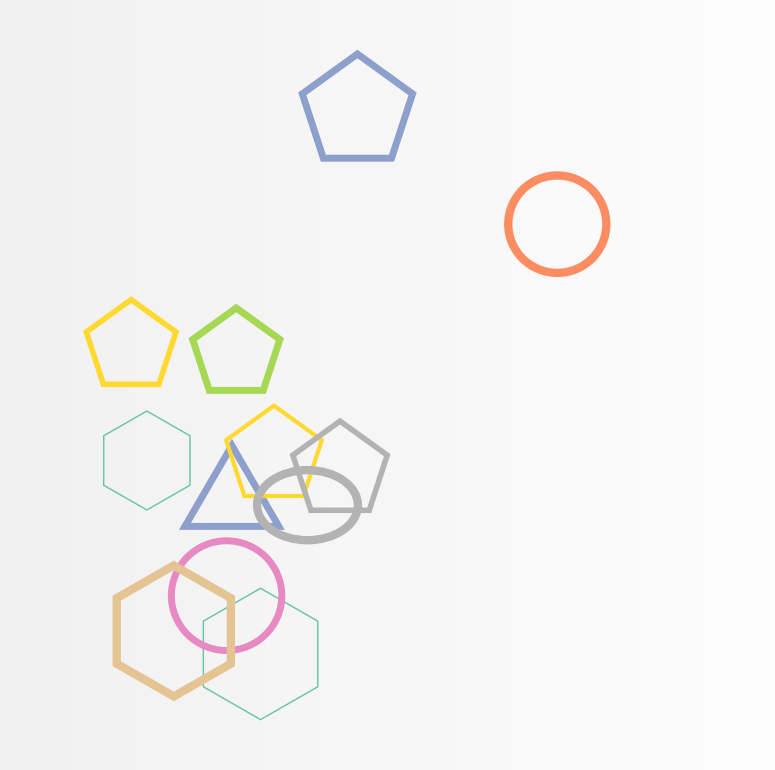[{"shape": "hexagon", "thickness": 0.5, "radius": 0.43, "center": [0.336, 0.151]}, {"shape": "hexagon", "thickness": 0.5, "radius": 0.32, "center": [0.189, 0.402]}, {"shape": "circle", "thickness": 3, "radius": 0.32, "center": [0.719, 0.709]}, {"shape": "pentagon", "thickness": 2.5, "radius": 0.37, "center": [0.461, 0.855]}, {"shape": "triangle", "thickness": 2.5, "radius": 0.35, "center": [0.299, 0.351]}, {"shape": "circle", "thickness": 2.5, "radius": 0.36, "center": [0.292, 0.226]}, {"shape": "pentagon", "thickness": 2.5, "radius": 0.3, "center": [0.305, 0.541]}, {"shape": "pentagon", "thickness": 2, "radius": 0.3, "center": [0.169, 0.55]}, {"shape": "pentagon", "thickness": 1.5, "radius": 0.32, "center": [0.353, 0.408]}, {"shape": "hexagon", "thickness": 3, "radius": 0.43, "center": [0.224, 0.181]}, {"shape": "oval", "thickness": 3, "radius": 0.33, "center": [0.397, 0.344]}, {"shape": "pentagon", "thickness": 2, "radius": 0.32, "center": [0.439, 0.389]}]